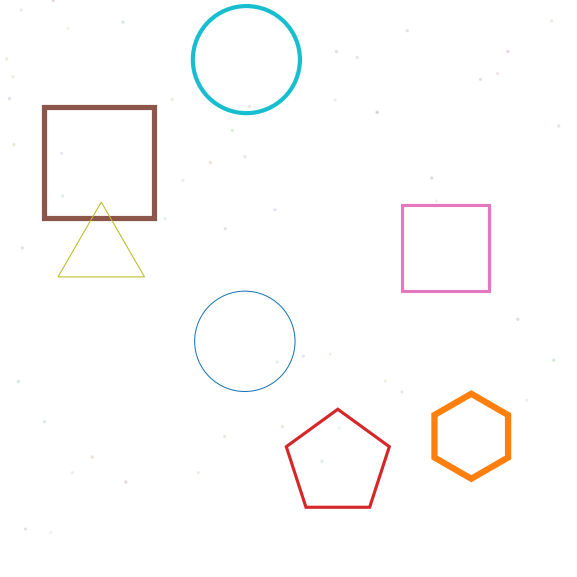[{"shape": "circle", "thickness": 0.5, "radius": 0.43, "center": [0.424, 0.408]}, {"shape": "hexagon", "thickness": 3, "radius": 0.37, "center": [0.816, 0.244]}, {"shape": "pentagon", "thickness": 1.5, "radius": 0.47, "center": [0.585, 0.197]}, {"shape": "square", "thickness": 2.5, "radius": 0.48, "center": [0.171, 0.718]}, {"shape": "square", "thickness": 1.5, "radius": 0.37, "center": [0.772, 0.57]}, {"shape": "triangle", "thickness": 0.5, "radius": 0.43, "center": [0.175, 0.563]}, {"shape": "circle", "thickness": 2, "radius": 0.46, "center": [0.427, 0.896]}]